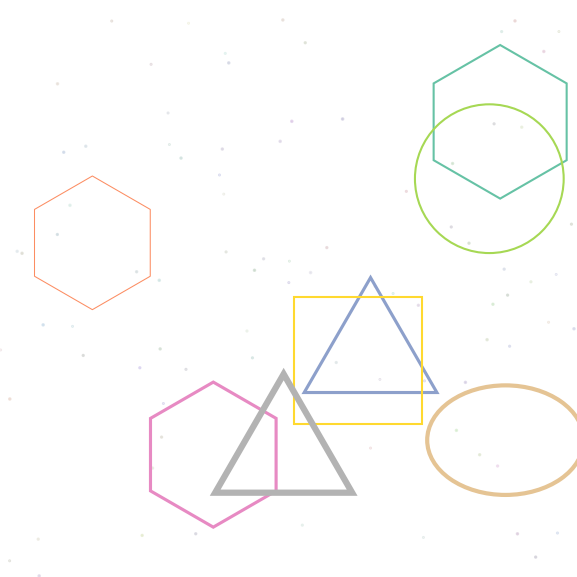[{"shape": "hexagon", "thickness": 1, "radius": 0.66, "center": [0.866, 0.788]}, {"shape": "hexagon", "thickness": 0.5, "radius": 0.58, "center": [0.16, 0.579]}, {"shape": "triangle", "thickness": 1.5, "radius": 0.66, "center": [0.642, 0.386]}, {"shape": "hexagon", "thickness": 1.5, "radius": 0.63, "center": [0.369, 0.212]}, {"shape": "circle", "thickness": 1, "radius": 0.64, "center": [0.847, 0.69]}, {"shape": "square", "thickness": 1, "radius": 0.55, "center": [0.62, 0.375]}, {"shape": "oval", "thickness": 2, "radius": 0.68, "center": [0.875, 0.237]}, {"shape": "triangle", "thickness": 3, "radius": 0.68, "center": [0.491, 0.214]}]